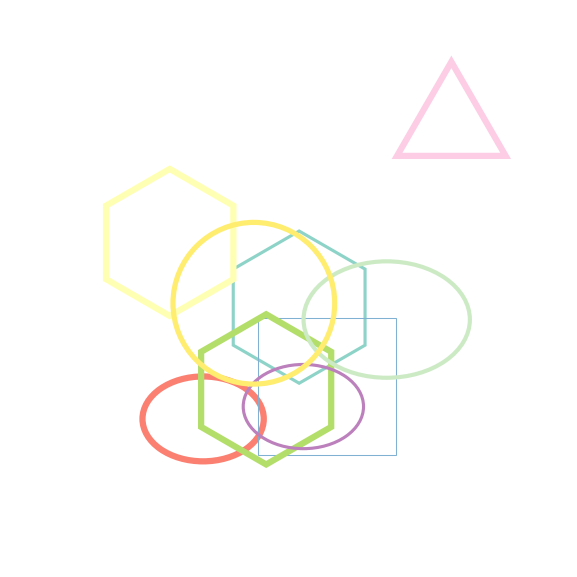[{"shape": "hexagon", "thickness": 1.5, "radius": 0.66, "center": [0.518, 0.467]}, {"shape": "hexagon", "thickness": 3, "radius": 0.64, "center": [0.294, 0.579]}, {"shape": "oval", "thickness": 3, "radius": 0.52, "center": [0.352, 0.274]}, {"shape": "square", "thickness": 0.5, "radius": 0.6, "center": [0.567, 0.33]}, {"shape": "hexagon", "thickness": 3, "radius": 0.65, "center": [0.461, 0.325]}, {"shape": "triangle", "thickness": 3, "radius": 0.54, "center": [0.782, 0.783]}, {"shape": "oval", "thickness": 1.5, "radius": 0.52, "center": [0.525, 0.295]}, {"shape": "oval", "thickness": 2, "radius": 0.72, "center": [0.67, 0.446]}, {"shape": "circle", "thickness": 2.5, "radius": 0.7, "center": [0.44, 0.474]}]